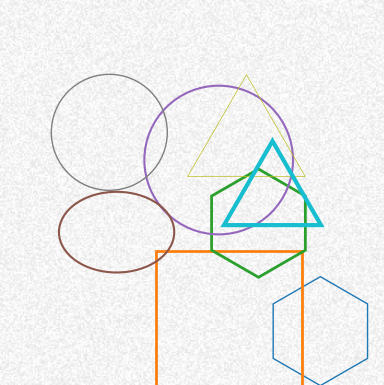[{"shape": "hexagon", "thickness": 1, "radius": 0.71, "center": [0.832, 0.14]}, {"shape": "square", "thickness": 2, "radius": 0.95, "center": [0.594, 0.157]}, {"shape": "hexagon", "thickness": 2, "radius": 0.7, "center": [0.671, 0.42]}, {"shape": "circle", "thickness": 1.5, "radius": 0.97, "center": [0.568, 0.584]}, {"shape": "oval", "thickness": 1.5, "radius": 0.75, "center": [0.303, 0.397]}, {"shape": "circle", "thickness": 1, "radius": 0.75, "center": [0.284, 0.656]}, {"shape": "triangle", "thickness": 0.5, "radius": 0.88, "center": [0.64, 0.629]}, {"shape": "triangle", "thickness": 3, "radius": 0.73, "center": [0.708, 0.488]}]